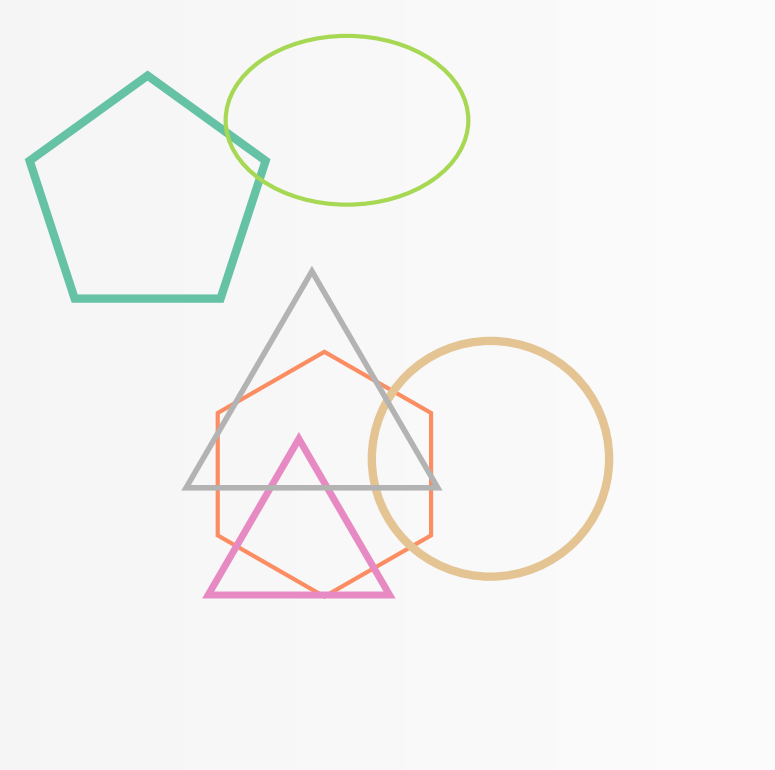[{"shape": "pentagon", "thickness": 3, "radius": 0.8, "center": [0.19, 0.742]}, {"shape": "hexagon", "thickness": 1.5, "radius": 0.79, "center": [0.419, 0.384]}, {"shape": "triangle", "thickness": 2.5, "radius": 0.68, "center": [0.386, 0.295]}, {"shape": "oval", "thickness": 1.5, "radius": 0.78, "center": [0.448, 0.844]}, {"shape": "circle", "thickness": 3, "radius": 0.77, "center": [0.633, 0.404]}, {"shape": "triangle", "thickness": 2, "radius": 0.94, "center": [0.402, 0.46]}]